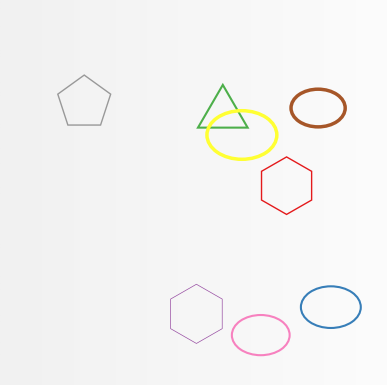[{"shape": "hexagon", "thickness": 1, "radius": 0.37, "center": [0.74, 0.518]}, {"shape": "oval", "thickness": 1.5, "radius": 0.39, "center": [0.854, 0.202]}, {"shape": "triangle", "thickness": 1.5, "radius": 0.37, "center": [0.575, 0.705]}, {"shape": "hexagon", "thickness": 0.5, "radius": 0.38, "center": [0.507, 0.185]}, {"shape": "oval", "thickness": 2.5, "radius": 0.45, "center": [0.624, 0.649]}, {"shape": "oval", "thickness": 2.5, "radius": 0.35, "center": [0.821, 0.719]}, {"shape": "oval", "thickness": 1.5, "radius": 0.37, "center": [0.673, 0.13]}, {"shape": "pentagon", "thickness": 1, "radius": 0.36, "center": [0.217, 0.733]}]